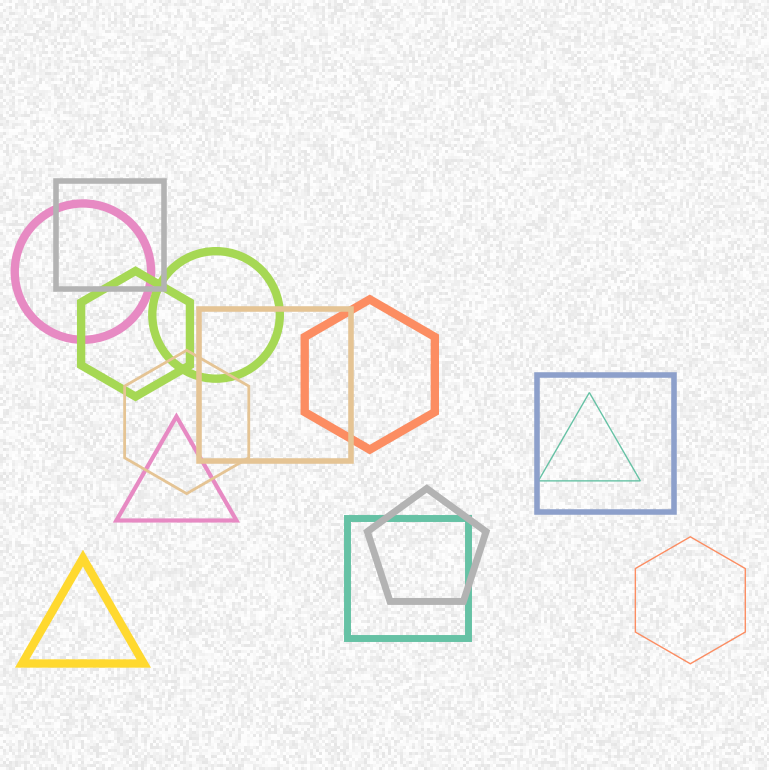[{"shape": "triangle", "thickness": 0.5, "radius": 0.38, "center": [0.765, 0.414]}, {"shape": "square", "thickness": 2.5, "radius": 0.39, "center": [0.53, 0.249]}, {"shape": "hexagon", "thickness": 0.5, "radius": 0.41, "center": [0.897, 0.22]}, {"shape": "hexagon", "thickness": 3, "radius": 0.49, "center": [0.48, 0.514]}, {"shape": "square", "thickness": 2, "radius": 0.44, "center": [0.786, 0.424]}, {"shape": "triangle", "thickness": 1.5, "radius": 0.45, "center": [0.229, 0.369]}, {"shape": "circle", "thickness": 3, "radius": 0.44, "center": [0.108, 0.647]}, {"shape": "hexagon", "thickness": 3, "radius": 0.41, "center": [0.176, 0.567]}, {"shape": "circle", "thickness": 3, "radius": 0.41, "center": [0.281, 0.591]}, {"shape": "triangle", "thickness": 3, "radius": 0.46, "center": [0.108, 0.184]}, {"shape": "hexagon", "thickness": 1, "radius": 0.47, "center": [0.242, 0.452]}, {"shape": "square", "thickness": 2, "radius": 0.49, "center": [0.357, 0.5]}, {"shape": "square", "thickness": 2, "radius": 0.35, "center": [0.143, 0.695]}, {"shape": "pentagon", "thickness": 2.5, "radius": 0.41, "center": [0.554, 0.285]}]